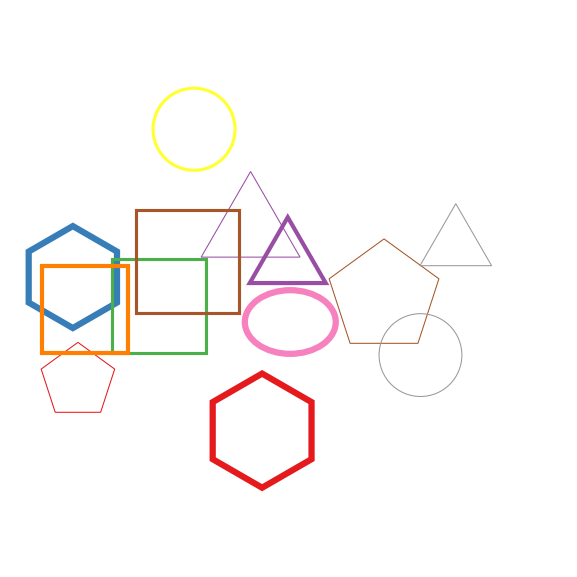[{"shape": "pentagon", "thickness": 0.5, "radius": 0.33, "center": [0.135, 0.339]}, {"shape": "hexagon", "thickness": 3, "radius": 0.49, "center": [0.454, 0.253]}, {"shape": "hexagon", "thickness": 3, "radius": 0.44, "center": [0.126, 0.519]}, {"shape": "square", "thickness": 1.5, "radius": 0.41, "center": [0.276, 0.47]}, {"shape": "triangle", "thickness": 0.5, "radius": 0.49, "center": [0.434, 0.603]}, {"shape": "triangle", "thickness": 2, "radius": 0.38, "center": [0.498, 0.547]}, {"shape": "square", "thickness": 2, "radius": 0.37, "center": [0.147, 0.463]}, {"shape": "circle", "thickness": 1.5, "radius": 0.36, "center": [0.336, 0.775]}, {"shape": "pentagon", "thickness": 0.5, "radius": 0.5, "center": [0.665, 0.485]}, {"shape": "square", "thickness": 1.5, "radius": 0.45, "center": [0.325, 0.546]}, {"shape": "oval", "thickness": 3, "radius": 0.39, "center": [0.503, 0.442]}, {"shape": "triangle", "thickness": 0.5, "radius": 0.36, "center": [0.789, 0.575]}, {"shape": "circle", "thickness": 0.5, "radius": 0.36, "center": [0.728, 0.384]}]